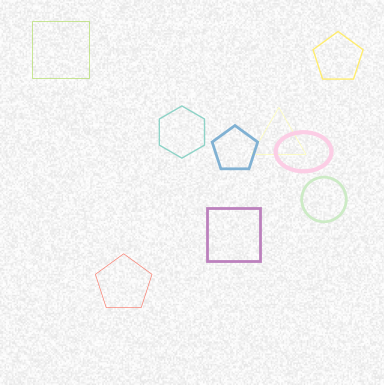[{"shape": "hexagon", "thickness": 1, "radius": 0.34, "center": [0.473, 0.657]}, {"shape": "triangle", "thickness": 0.5, "radius": 0.41, "center": [0.724, 0.64]}, {"shape": "pentagon", "thickness": 0.5, "radius": 0.39, "center": [0.321, 0.264]}, {"shape": "pentagon", "thickness": 2, "radius": 0.31, "center": [0.61, 0.612]}, {"shape": "square", "thickness": 0.5, "radius": 0.37, "center": [0.156, 0.87]}, {"shape": "oval", "thickness": 3, "radius": 0.36, "center": [0.788, 0.606]}, {"shape": "square", "thickness": 2, "radius": 0.35, "center": [0.607, 0.39]}, {"shape": "circle", "thickness": 2, "radius": 0.29, "center": [0.841, 0.482]}, {"shape": "pentagon", "thickness": 1, "radius": 0.34, "center": [0.878, 0.85]}]